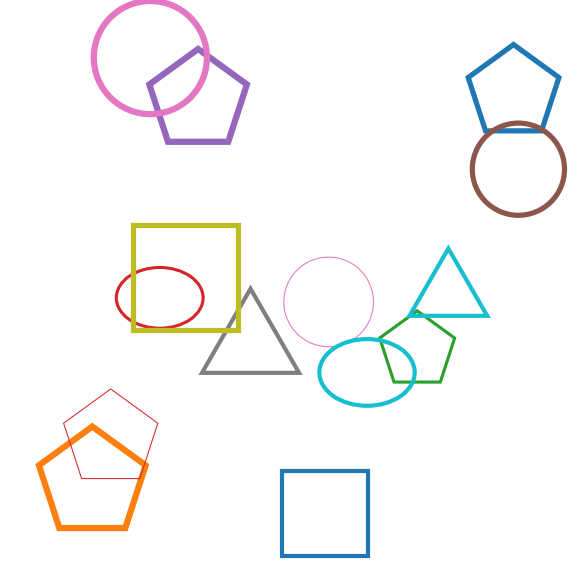[{"shape": "square", "thickness": 2, "radius": 0.37, "center": [0.563, 0.11]}, {"shape": "pentagon", "thickness": 2.5, "radius": 0.41, "center": [0.889, 0.839]}, {"shape": "pentagon", "thickness": 3, "radius": 0.49, "center": [0.16, 0.163]}, {"shape": "pentagon", "thickness": 1.5, "radius": 0.34, "center": [0.722, 0.393]}, {"shape": "oval", "thickness": 1.5, "radius": 0.38, "center": [0.277, 0.483]}, {"shape": "pentagon", "thickness": 0.5, "radius": 0.43, "center": [0.192, 0.24]}, {"shape": "pentagon", "thickness": 3, "radius": 0.44, "center": [0.343, 0.825]}, {"shape": "circle", "thickness": 2.5, "radius": 0.4, "center": [0.898, 0.706]}, {"shape": "circle", "thickness": 3, "radius": 0.49, "center": [0.26, 0.899]}, {"shape": "circle", "thickness": 0.5, "radius": 0.39, "center": [0.569, 0.476]}, {"shape": "triangle", "thickness": 2, "radius": 0.49, "center": [0.434, 0.402]}, {"shape": "square", "thickness": 2.5, "radius": 0.46, "center": [0.321, 0.518]}, {"shape": "triangle", "thickness": 2, "radius": 0.39, "center": [0.776, 0.491]}, {"shape": "oval", "thickness": 2, "radius": 0.41, "center": [0.636, 0.354]}]